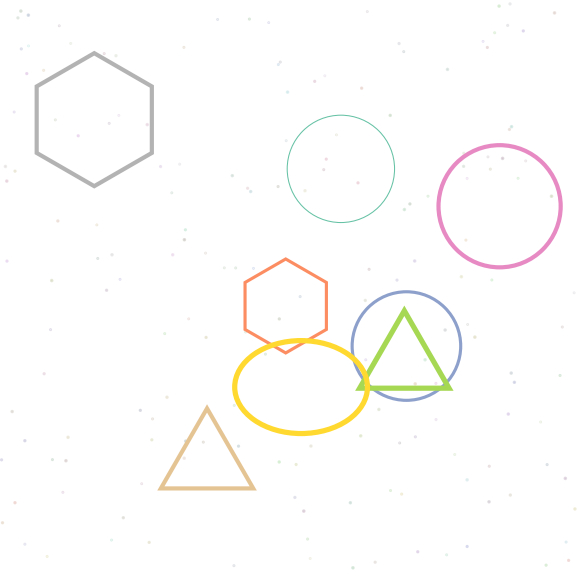[{"shape": "circle", "thickness": 0.5, "radius": 0.46, "center": [0.59, 0.707]}, {"shape": "hexagon", "thickness": 1.5, "radius": 0.41, "center": [0.495, 0.469]}, {"shape": "circle", "thickness": 1.5, "radius": 0.47, "center": [0.704, 0.4]}, {"shape": "circle", "thickness": 2, "radius": 0.53, "center": [0.865, 0.642]}, {"shape": "triangle", "thickness": 2.5, "radius": 0.45, "center": [0.7, 0.372]}, {"shape": "oval", "thickness": 2.5, "radius": 0.57, "center": [0.521, 0.329]}, {"shape": "triangle", "thickness": 2, "radius": 0.46, "center": [0.359, 0.2]}, {"shape": "hexagon", "thickness": 2, "radius": 0.58, "center": [0.163, 0.792]}]